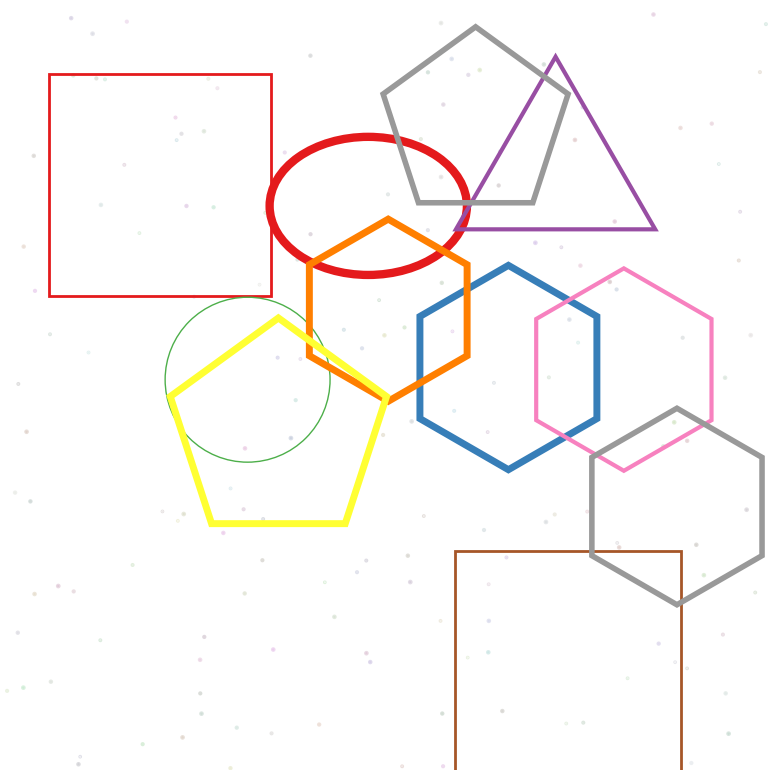[{"shape": "oval", "thickness": 3, "radius": 0.64, "center": [0.478, 0.733]}, {"shape": "square", "thickness": 1, "radius": 0.72, "center": [0.208, 0.76]}, {"shape": "hexagon", "thickness": 2.5, "radius": 0.66, "center": [0.66, 0.523]}, {"shape": "circle", "thickness": 0.5, "radius": 0.54, "center": [0.322, 0.507]}, {"shape": "triangle", "thickness": 1.5, "radius": 0.75, "center": [0.722, 0.777]}, {"shape": "hexagon", "thickness": 2.5, "radius": 0.59, "center": [0.504, 0.597]}, {"shape": "pentagon", "thickness": 2.5, "radius": 0.74, "center": [0.362, 0.439]}, {"shape": "square", "thickness": 1, "radius": 0.73, "center": [0.738, 0.138]}, {"shape": "hexagon", "thickness": 1.5, "radius": 0.66, "center": [0.81, 0.52]}, {"shape": "hexagon", "thickness": 2, "radius": 0.64, "center": [0.879, 0.342]}, {"shape": "pentagon", "thickness": 2, "radius": 0.63, "center": [0.618, 0.839]}]